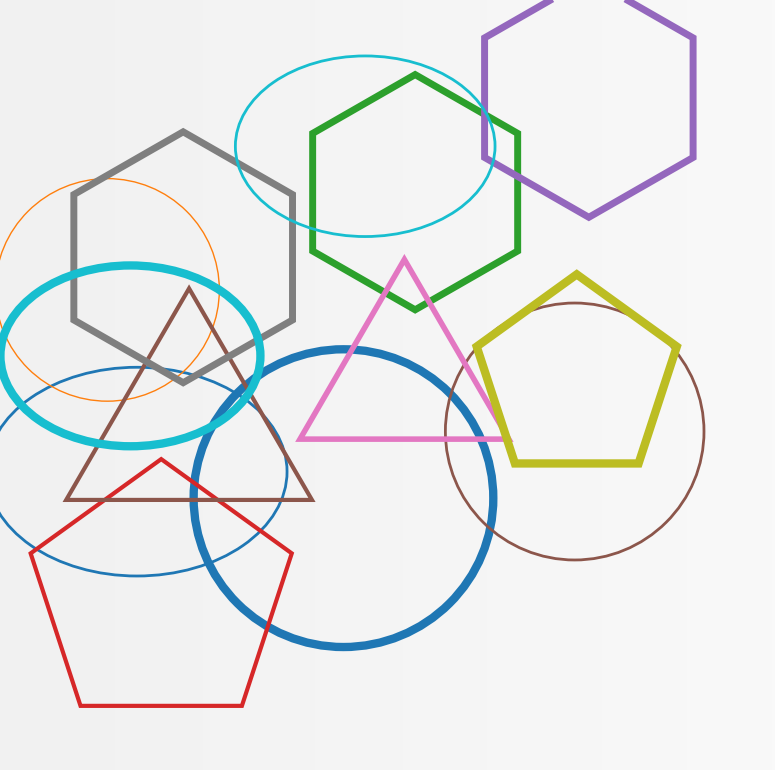[{"shape": "circle", "thickness": 3, "radius": 0.97, "center": [0.443, 0.353]}, {"shape": "oval", "thickness": 1, "radius": 0.97, "center": [0.177, 0.387]}, {"shape": "circle", "thickness": 0.5, "radius": 0.72, "center": [0.138, 0.624]}, {"shape": "hexagon", "thickness": 2.5, "radius": 0.76, "center": [0.536, 0.75]}, {"shape": "pentagon", "thickness": 1.5, "radius": 0.89, "center": [0.208, 0.227]}, {"shape": "hexagon", "thickness": 2.5, "radius": 0.78, "center": [0.76, 0.873]}, {"shape": "triangle", "thickness": 1.5, "radius": 0.92, "center": [0.244, 0.442]}, {"shape": "circle", "thickness": 1, "radius": 0.83, "center": [0.742, 0.44]}, {"shape": "triangle", "thickness": 2, "radius": 0.78, "center": [0.522, 0.507]}, {"shape": "hexagon", "thickness": 2.5, "radius": 0.81, "center": [0.236, 0.666]}, {"shape": "pentagon", "thickness": 3, "radius": 0.68, "center": [0.744, 0.508]}, {"shape": "oval", "thickness": 1, "radius": 0.84, "center": [0.471, 0.81]}, {"shape": "oval", "thickness": 3, "radius": 0.84, "center": [0.168, 0.538]}]